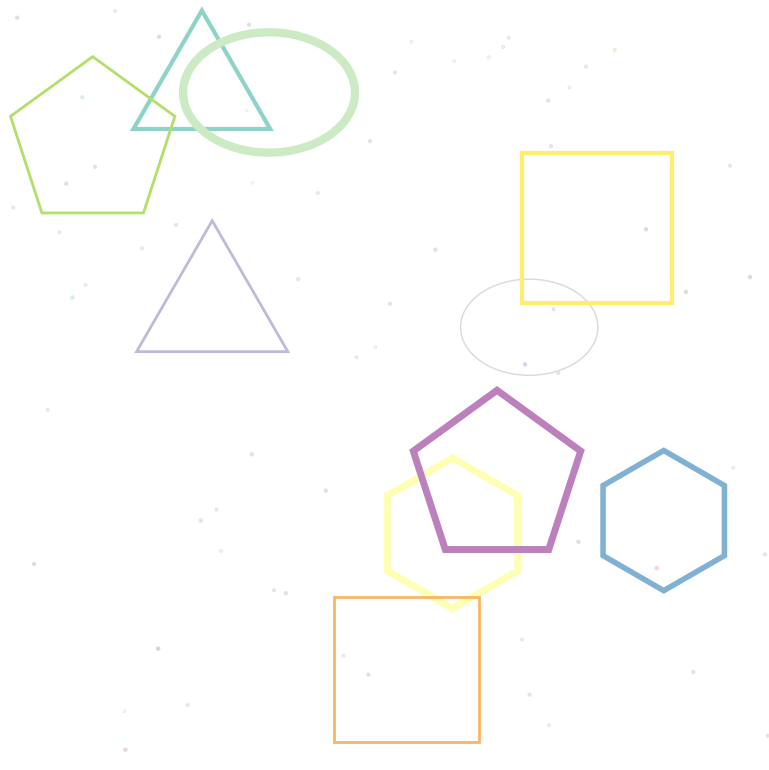[{"shape": "triangle", "thickness": 1.5, "radius": 0.51, "center": [0.262, 0.884]}, {"shape": "hexagon", "thickness": 2.5, "radius": 0.49, "center": [0.588, 0.307]}, {"shape": "triangle", "thickness": 1, "radius": 0.57, "center": [0.276, 0.6]}, {"shape": "hexagon", "thickness": 2, "radius": 0.46, "center": [0.862, 0.324]}, {"shape": "square", "thickness": 1, "radius": 0.47, "center": [0.528, 0.131]}, {"shape": "pentagon", "thickness": 1, "radius": 0.56, "center": [0.12, 0.814]}, {"shape": "oval", "thickness": 0.5, "radius": 0.45, "center": [0.687, 0.575]}, {"shape": "pentagon", "thickness": 2.5, "radius": 0.57, "center": [0.645, 0.379]}, {"shape": "oval", "thickness": 3, "radius": 0.56, "center": [0.349, 0.88]}, {"shape": "square", "thickness": 1.5, "radius": 0.49, "center": [0.775, 0.704]}]